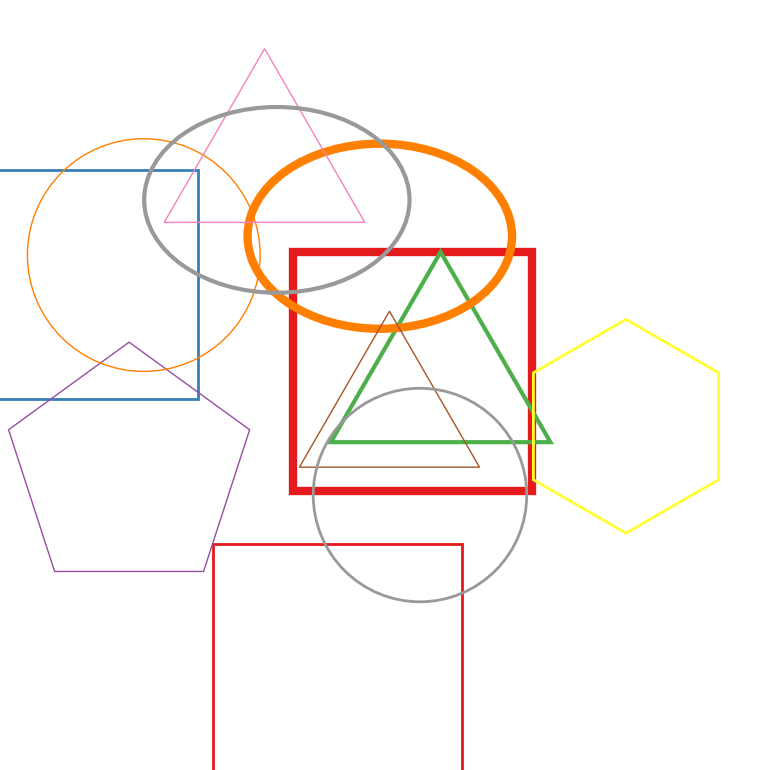[{"shape": "square", "thickness": 3, "radius": 0.78, "center": [0.536, 0.517]}, {"shape": "square", "thickness": 1, "radius": 0.81, "center": [0.438, 0.132]}, {"shape": "square", "thickness": 1, "radius": 0.74, "center": [0.108, 0.631]}, {"shape": "triangle", "thickness": 1.5, "radius": 0.82, "center": [0.572, 0.508]}, {"shape": "pentagon", "thickness": 0.5, "radius": 0.82, "center": [0.168, 0.391]}, {"shape": "oval", "thickness": 3, "radius": 0.86, "center": [0.493, 0.693]}, {"shape": "circle", "thickness": 0.5, "radius": 0.76, "center": [0.187, 0.669]}, {"shape": "hexagon", "thickness": 1, "radius": 0.69, "center": [0.813, 0.446]}, {"shape": "triangle", "thickness": 0.5, "radius": 0.68, "center": [0.506, 0.461]}, {"shape": "triangle", "thickness": 0.5, "radius": 0.75, "center": [0.344, 0.786]}, {"shape": "circle", "thickness": 1, "radius": 0.69, "center": [0.545, 0.357]}, {"shape": "oval", "thickness": 1.5, "radius": 0.86, "center": [0.36, 0.74]}]